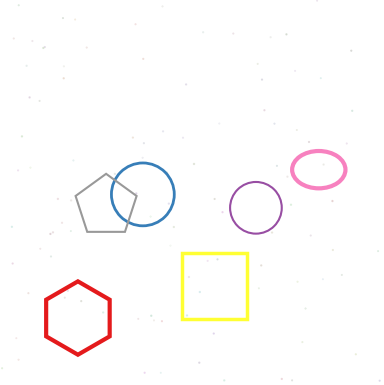[{"shape": "hexagon", "thickness": 3, "radius": 0.48, "center": [0.202, 0.174]}, {"shape": "circle", "thickness": 2, "radius": 0.41, "center": [0.371, 0.495]}, {"shape": "circle", "thickness": 1.5, "radius": 0.34, "center": [0.665, 0.46]}, {"shape": "square", "thickness": 2.5, "radius": 0.42, "center": [0.557, 0.257]}, {"shape": "oval", "thickness": 3, "radius": 0.35, "center": [0.828, 0.559]}, {"shape": "pentagon", "thickness": 1.5, "radius": 0.42, "center": [0.276, 0.465]}]